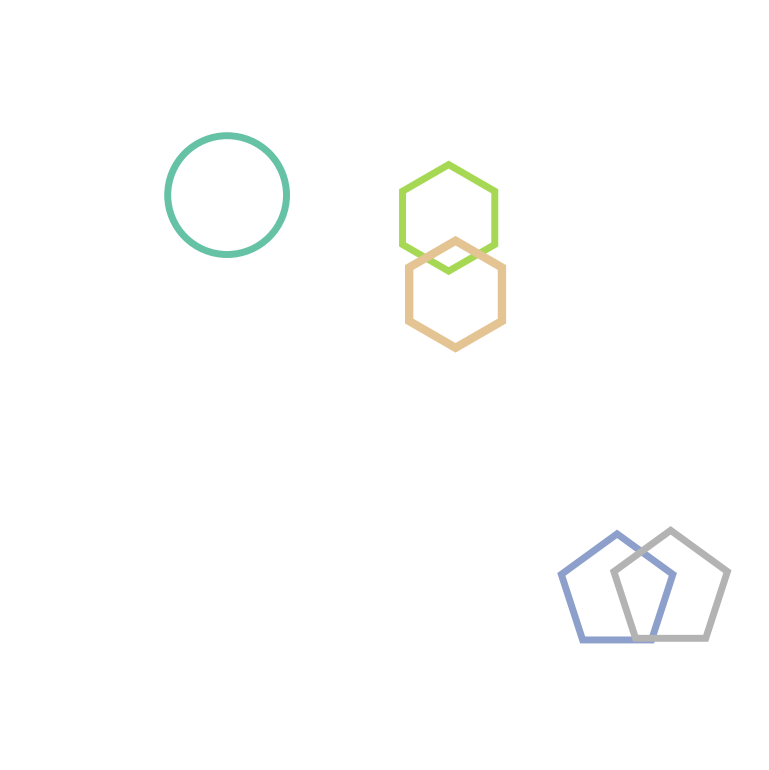[{"shape": "circle", "thickness": 2.5, "radius": 0.39, "center": [0.295, 0.747]}, {"shape": "pentagon", "thickness": 2.5, "radius": 0.38, "center": [0.801, 0.231]}, {"shape": "hexagon", "thickness": 2.5, "radius": 0.35, "center": [0.583, 0.717]}, {"shape": "hexagon", "thickness": 3, "radius": 0.35, "center": [0.592, 0.618]}, {"shape": "pentagon", "thickness": 2.5, "radius": 0.39, "center": [0.871, 0.234]}]